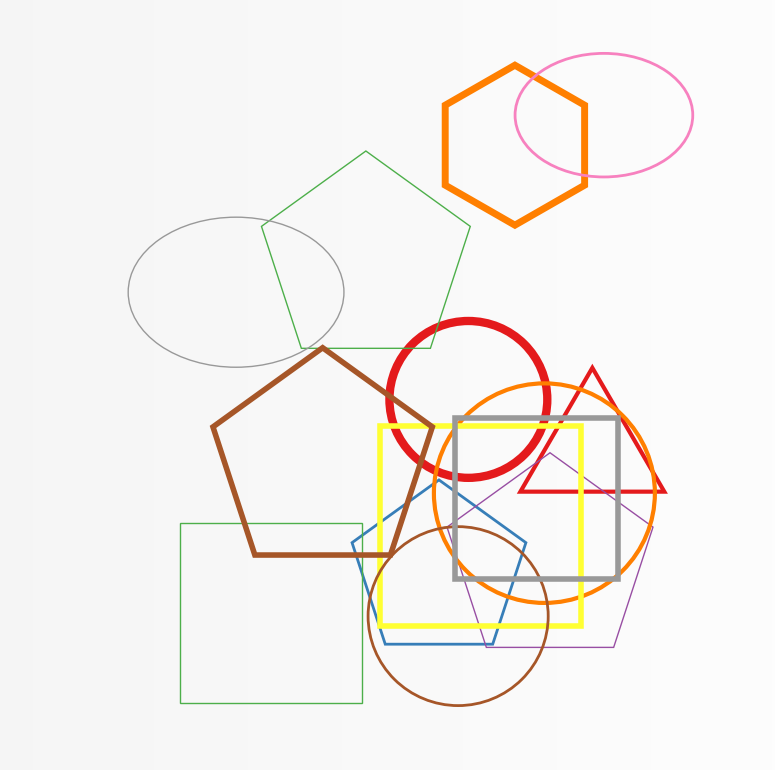[{"shape": "triangle", "thickness": 1.5, "radius": 0.54, "center": [0.764, 0.415]}, {"shape": "circle", "thickness": 3, "radius": 0.51, "center": [0.604, 0.481]}, {"shape": "pentagon", "thickness": 1, "radius": 0.59, "center": [0.566, 0.259]}, {"shape": "square", "thickness": 0.5, "radius": 0.59, "center": [0.349, 0.204]}, {"shape": "pentagon", "thickness": 0.5, "radius": 0.71, "center": [0.472, 0.662]}, {"shape": "pentagon", "thickness": 0.5, "radius": 0.7, "center": [0.71, 0.272]}, {"shape": "hexagon", "thickness": 2.5, "radius": 0.52, "center": [0.664, 0.811]}, {"shape": "circle", "thickness": 1.5, "radius": 0.71, "center": [0.702, 0.36]}, {"shape": "square", "thickness": 2, "radius": 0.65, "center": [0.62, 0.317]}, {"shape": "circle", "thickness": 1, "radius": 0.58, "center": [0.591, 0.2]}, {"shape": "pentagon", "thickness": 2, "radius": 0.74, "center": [0.416, 0.4]}, {"shape": "oval", "thickness": 1, "radius": 0.57, "center": [0.779, 0.85]}, {"shape": "oval", "thickness": 0.5, "radius": 0.7, "center": [0.305, 0.621]}, {"shape": "square", "thickness": 2, "radius": 0.52, "center": [0.692, 0.352]}]